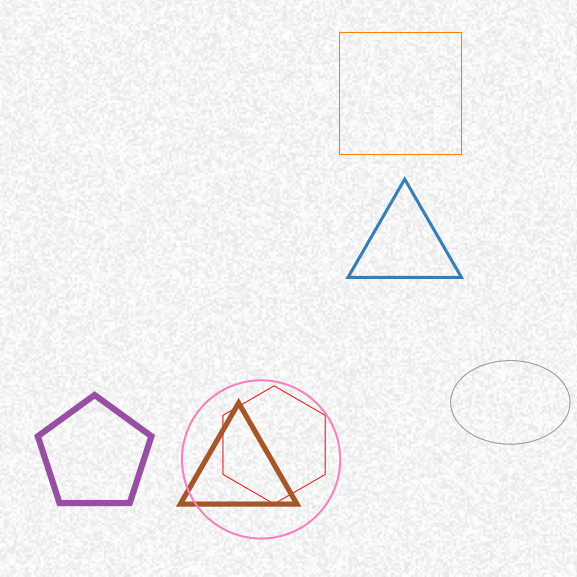[{"shape": "hexagon", "thickness": 0.5, "radius": 0.51, "center": [0.475, 0.229]}, {"shape": "triangle", "thickness": 1.5, "radius": 0.57, "center": [0.701, 0.575]}, {"shape": "pentagon", "thickness": 3, "radius": 0.52, "center": [0.164, 0.212]}, {"shape": "square", "thickness": 0.5, "radius": 0.53, "center": [0.692, 0.837]}, {"shape": "triangle", "thickness": 2.5, "radius": 0.58, "center": [0.413, 0.185]}, {"shape": "circle", "thickness": 1, "radius": 0.69, "center": [0.452, 0.204]}, {"shape": "oval", "thickness": 0.5, "radius": 0.52, "center": [0.884, 0.302]}]